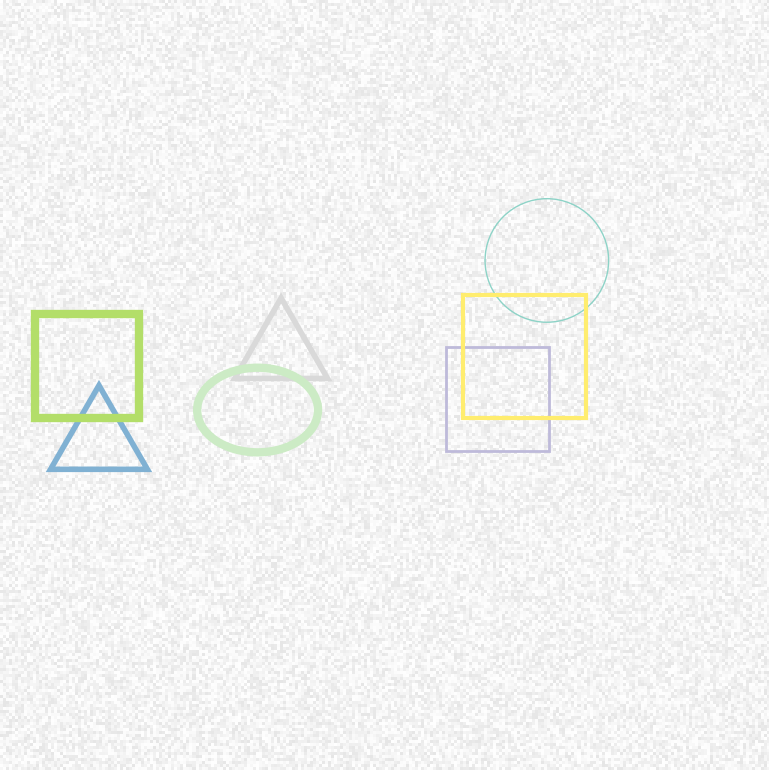[{"shape": "circle", "thickness": 0.5, "radius": 0.4, "center": [0.71, 0.662]}, {"shape": "square", "thickness": 1, "radius": 0.34, "center": [0.646, 0.482]}, {"shape": "triangle", "thickness": 2, "radius": 0.36, "center": [0.129, 0.427]}, {"shape": "square", "thickness": 3, "radius": 0.34, "center": [0.113, 0.525]}, {"shape": "triangle", "thickness": 2, "radius": 0.35, "center": [0.365, 0.543]}, {"shape": "oval", "thickness": 3, "radius": 0.39, "center": [0.335, 0.468]}, {"shape": "square", "thickness": 1.5, "radius": 0.4, "center": [0.681, 0.537]}]